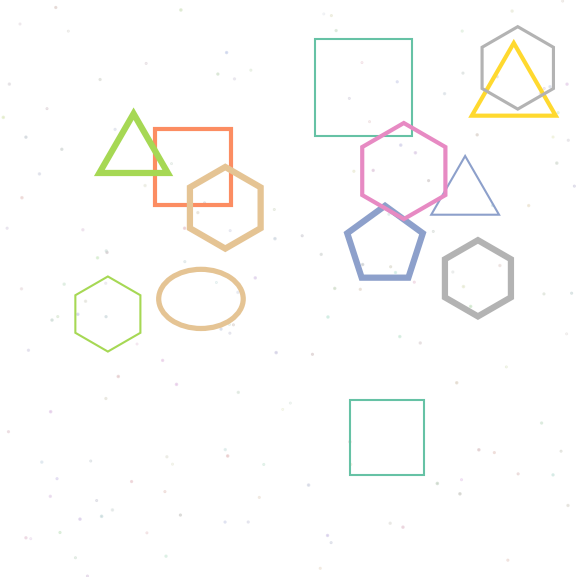[{"shape": "square", "thickness": 1, "radius": 0.32, "center": [0.671, 0.242]}, {"shape": "square", "thickness": 1, "radius": 0.42, "center": [0.629, 0.848]}, {"shape": "square", "thickness": 2, "radius": 0.33, "center": [0.334, 0.71]}, {"shape": "pentagon", "thickness": 3, "radius": 0.34, "center": [0.667, 0.574]}, {"shape": "triangle", "thickness": 1, "radius": 0.34, "center": [0.805, 0.661]}, {"shape": "hexagon", "thickness": 2, "radius": 0.42, "center": [0.699, 0.703]}, {"shape": "triangle", "thickness": 3, "radius": 0.34, "center": [0.231, 0.734]}, {"shape": "hexagon", "thickness": 1, "radius": 0.33, "center": [0.187, 0.455]}, {"shape": "triangle", "thickness": 2, "radius": 0.42, "center": [0.89, 0.841]}, {"shape": "oval", "thickness": 2.5, "radius": 0.37, "center": [0.348, 0.482]}, {"shape": "hexagon", "thickness": 3, "radius": 0.35, "center": [0.39, 0.639]}, {"shape": "hexagon", "thickness": 3, "radius": 0.33, "center": [0.828, 0.517]}, {"shape": "hexagon", "thickness": 1.5, "radius": 0.36, "center": [0.897, 0.882]}]